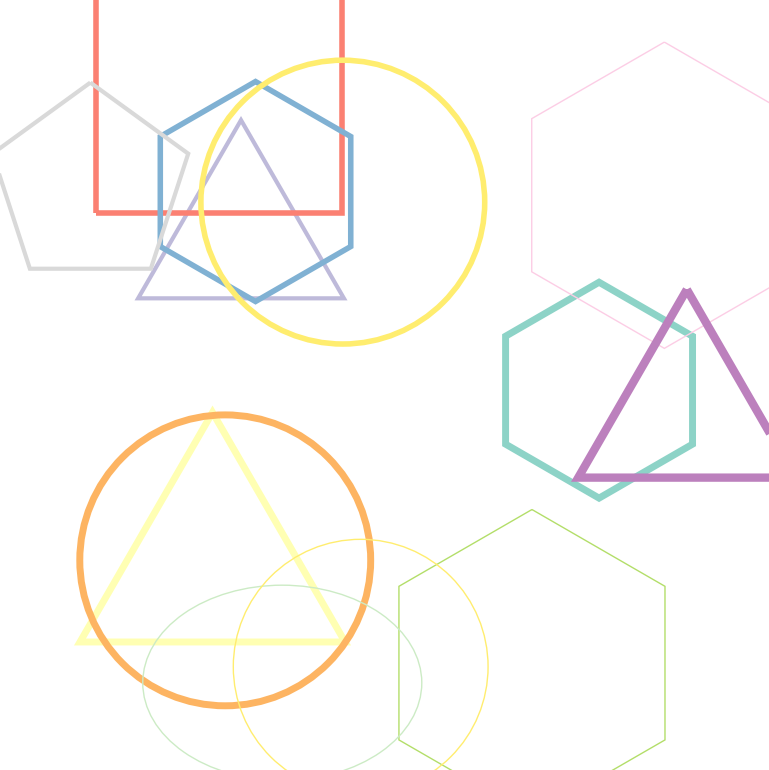[{"shape": "hexagon", "thickness": 2.5, "radius": 0.7, "center": [0.778, 0.493]}, {"shape": "triangle", "thickness": 2.5, "radius": 0.99, "center": [0.276, 0.266]}, {"shape": "triangle", "thickness": 1.5, "radius": 0.77, "center": [0.313, 0.69]}, {"shape": "square", "thickness": 2, "radius": 0.8, "center": [0.284, 0.883]}, {"shape": "hexagon", "thickness": 2, "radius": 0.71, "center": [0.332, 0.751]}, {"shape": "circle", "thickness": 2.5, "radius": 0.94, "center": [0.293, 0.272]}, {"shape": "hexagon", "thickness": 0.5, "radius": 1.0, "center": [0.691, 0.139]}, {"shape": "hexagon", "thickness": 0.5, "radius": 0.99, "center": [0.863, 0.746]}, {"shape": "pentagon", "thickness": 1.5, "radius": 0.67, "center": [0.117, 0.759]}, {"shape": "triangle", "thickness": 3, "radius": 0.81, "center": [0.892, 0.461]}, {"shape": "oval", "thickness": 0.5, "radius": 0.91, "center": [0.367, 0.113]}, {"shape": "circle", "thickness": 0.5, "radius": 0.83, "center": [0.468, 0.134]}, {"shape": "circle", "thickness": 2, "radius": 0.92, "center": [0.445, 0.738]}]